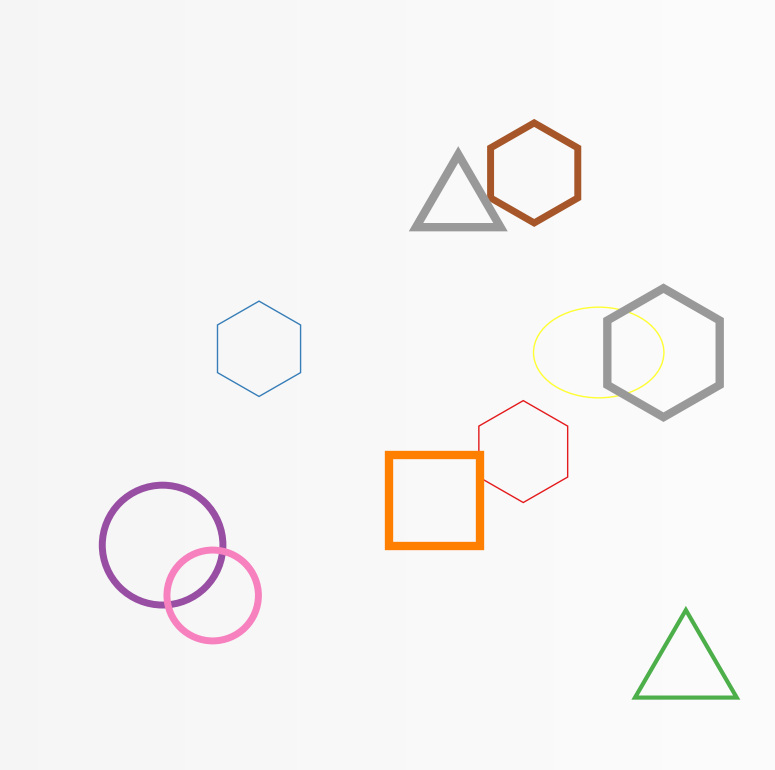[{"shape": "hexagon", "thickness": 0.5, "radius": 0.33, "center": [0.675, 0.414]}, {"shape": "hexagon", "thickness": 0.5, "radius": 0.31, "center": [0.334, 0.547]}, {"shape": "triangle", "thickness": 1.5, "radius": 0.38, "center": [0.885, 0.132]}, {"shape": "circle", "thickness": 2.5, "radius": 0.39, "center": [0.21, 0.292]}, {"shape": "square", "thickness": 3, "radius": 0.29, "center": [0.561, 0.35]}, {"shape": "oval", "thickness": 0.5, "radius": 0.42, "center": [0.773, 0.542]}, {"shape": "hexagon", "thickness": 2.5, "radius": 0.32, "center": [0.689, 0.775]}, {"shape": "circle", "thickness": 2.5, "radius": 0.29, "center": [0.274, 0.227]}, {"shape": "hexagon", "thickness": 3, "radius": 0.42, "center": [0.856, 0.542]}, {"shape": "triangle", "thickness": 3, "radius": 0.31, "center": [0.591, 0.736]}]